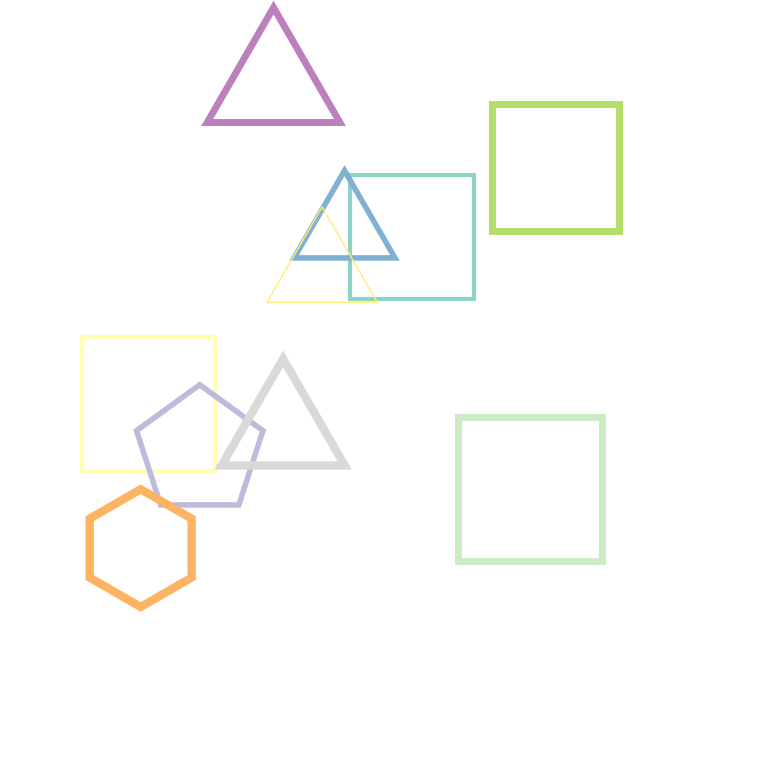[{"shape": "square", "thickness": 1.5, "radius": 0.4, "center": [0.535, 0.692]}, {"shape": "square", "thickness": 1.5, "radius": 0.43, "center": [0.193, 0.476]}, {"shape": "pentagon", "thickness": 2, "radius": 0.43, "center": [0.259, 0.414]}, {"shape": "triangle", "thickness": 2, "radius": 0.38, "center": [0.447, 0.703]}, {"shape": "hexagon", "thickness": 3, "radius": 0.38, "center": [0.183, 0.288]}, {"shape": "square", "thickness": 2.5, "radius": 0.41, "center": [0.721, 0.783]}, {"shape": "triangle", "thickness": 3, "radius": 0.46, "center": [0.368, 0.442]}, {"shape": "triangle", "thickness": 2.5, "radius": 0.5, "center": [0.355, 0.891]}, {"shape": "square", "thickness": 2.5, "radius": 0.47, "center": [0.688, 0.365]}, {"shape": "triangle", "thickness": 0.5, "radius": 0.41, "center": [0.418, 0.649]}]